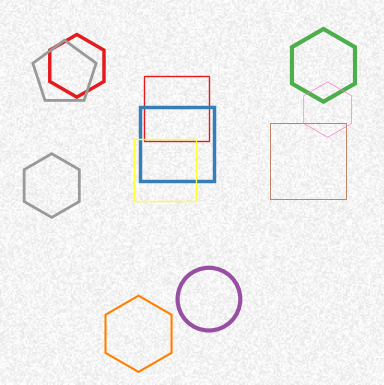[{"shape": "hexagon", "thickness": 2.5, "radius": 0.41, "center": [0.2, 0.829]}, {"shape": "square", "thickness": 1, "radius": 0.42, "center": [0.458, 0.718]}, {"shape": "square", "thickness": 2.5, "radius": 0.48, "center": [0.459, 0.626]}, {"shape": "hexagon", "thickness": 3, "radius": 0.47, "center": [0.84, 0.83]}, {"shape": "circle", "thickness": 3, "radius": 0.41, "center": [0.543, 0.223]}, {"shape": "hexagon", "thickness": 1.5, "radius": 0.5, "center": [0.36, 0.133]}, {"shape": "square", "thickness": 1, "radius": 0.4, "center": [0.429, 0.559]}, {"shape": "square", "thickness": 0.5, "radius": 0.49, "center": [0.801, 0.582]}, {"shape": "hexagon", "thickness": 0.5, "radius": 0.36, "center": [0.851, 0.715]}, {"shape": "hexagon", "thickness": 2, "radius": 0.41, "center": [0.134, 0.518]}, {"shape": "pentagon", "thickness": 2, "radius": 0.43, "center": [0.168, 0.809]}]